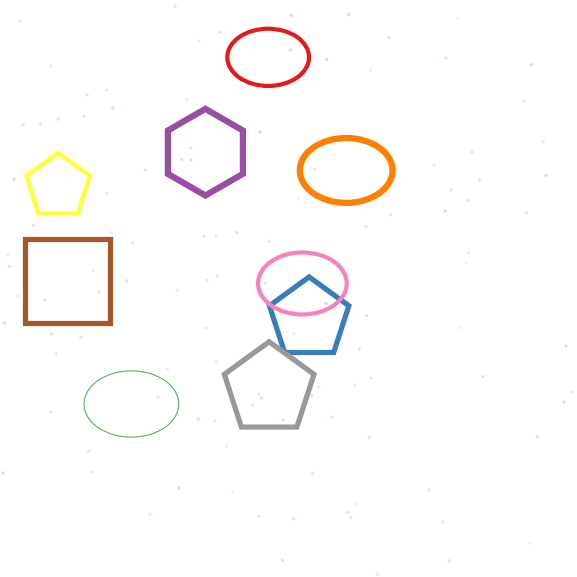[{"shape": "oval", "thickness": 2, "radius": 0.35, "center": [0.464, 0.9]}, {"shape": "pentagon", "thickness": 2.5, "radius": 0.36, "center": [0.535, 0.447]}, {"shape": "oval", "thickness": 0.5, "radius": 0.41, "center": [0.228, 0.3]}, {"shape": "hexagon", "thickness": 3, "radius": 0.38, "center": [0.356, 0.736]}, {"shape": "oval", "thickness": 3, "radius": 0.4, "center": [0.599, 0.704]}, {"shape": "pentagon", "thickness": 2, "radius": 0.29, "center": [0.101, 0.676]}, {"shape": "square", "thickness": 2.5, "radius": 0.36, "center": [0.117, 0.513]}, {"shape": "oval", "thickness": 2, "radius": 0.38, "center": [0.524, 0.508]}, {"shape": "pentagon", "thickness": 2.5, "radius": 0.41, "center": [0.466, 0.326]}]